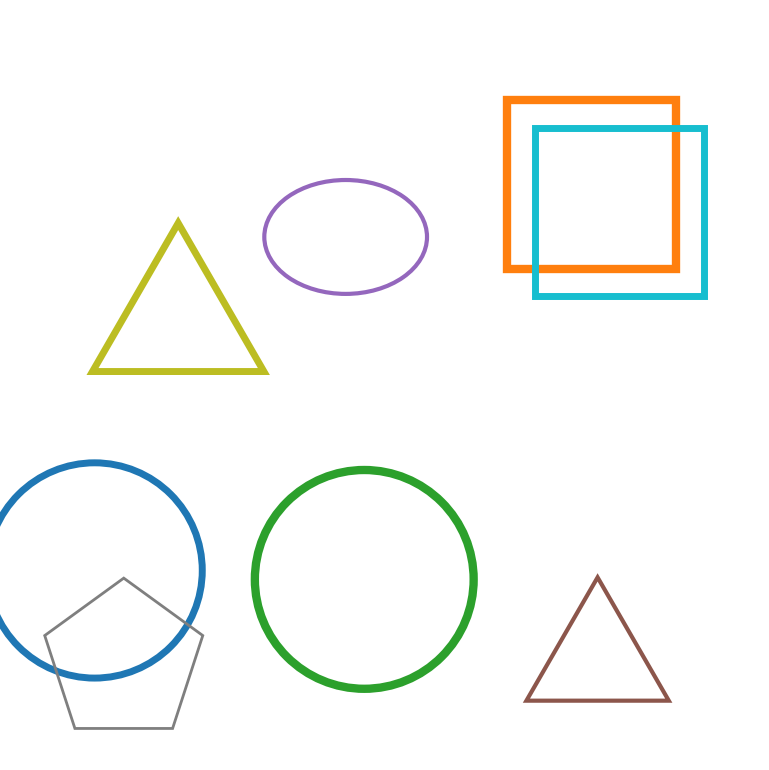[{"shape": "circle", "thickness": 2.5, "radius": 0.7, "center": [0.123, 0.259]}, {"shape": "square", "thickness": 3, "radius": 0.55, "center": [0.768, 0.761]}, {"shape": "circle", "thickness": 3, "radius": 0.71, "center": [0.473, 0.248]}, {"shape": "oval", "thickness": 1.5, "radius": 0.53, "center": [0.449, 0.692]}, {"shape": "triangle", "thickness": 1.5, "radius": 0.53, "center": [0.776, 0.143]}, {"shape": "pentagon", "thickness": 1, "radius": 0.54, "center": [0.161, 0.141]}, {"shape": "triangle", "thickness": 2.5, "radius": 0.64, "center": [0.231, 0.582]}, {"shape": "square", "thickness": 2.5, "radius": 0.55, "center": [0.805, 0.725]}]